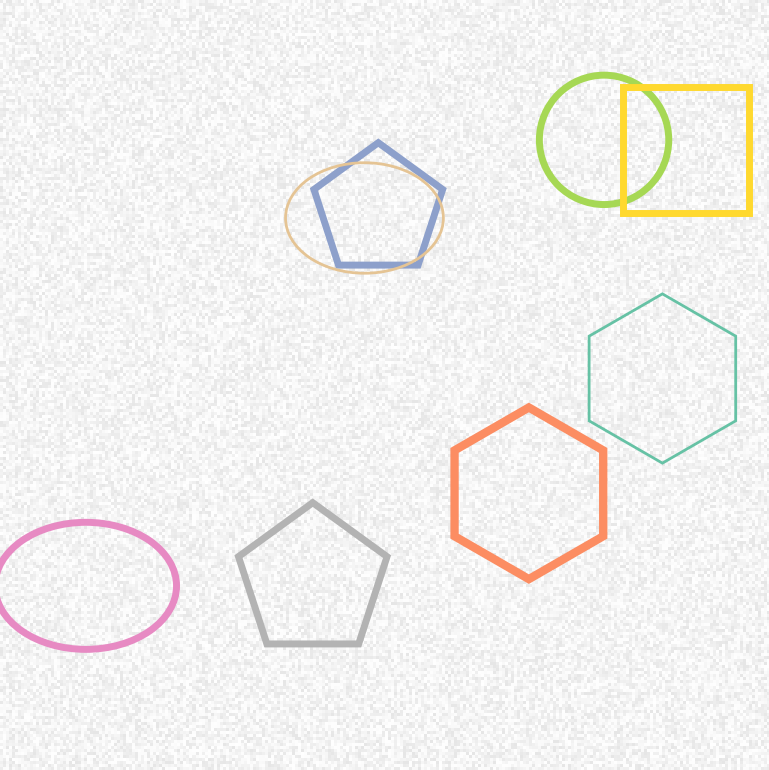[{"shape": "hexagon", "thickness": 1, "radius": 0.55, "center": [0.86, 0.508]}, {"shape": "hexagon", "thickness": 3, "radius": 0.56, "center": [0.687, 0.359]}, {"shape": "pentagon", "thickness": 2.5, "radius": 0.44, "center": [0.491, 0.727]}, {"shape": "oval", "thickness": 2.5, "radius": 0.59, "center": [0.111, 0.239]}, {"shape": "circle", "thickness": 2.5, "radius": 0.42, "center": [0.784, 0.818]}, {"shape": "square", "thickness": 2.5, "radius": 0.41, "center": [0.891, 0.805]}, {"shape": "oval", "thickness": 1, "radius": 0.51, "center": [0.473, 0.717]}, {"shape": "pentagon", "thickness": 2.5, "radius": 0.51, "center": [0.406, 0.246]}]